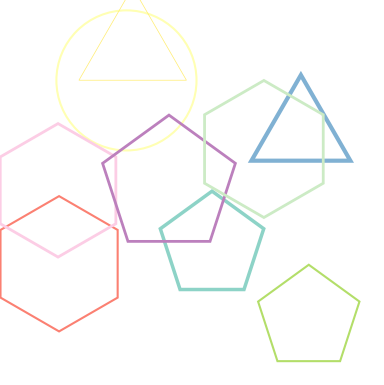[{"shape": "pentagon", "thickness": 2.5, "radius": 0.71, "center": [0.551, 0.362]}, {"shape": "circle", "thickness": 1.5, "radius": 0.91, "center": [0.328, 0.791]}, {"shape": "hexagon", "thickness": 1.5, "radius": 0.88, "center": [0.153, 0.315]}, {"shape": "triangle", "thickness": 3, "radius": 0.74, "center": [0.782, 0.657]}, {"shape": "pentagon", "thickness": 1.5, "radius": 0.69, "center": [0.802, 0.174]}, {"shape": "hexagon", "thickness": 2, "radius": 0.87, "center": [0.151, 0.506]}, {"shape": "pentagon", "thickness": 2, "radius": 0.91, "center": [0.439, 0.52]}, {"shape": "hexagon", "thickness": 2, "radius": 0.89, "center": [0.685, 0.613]}, {"shape": "triangle", "thickness": 0.5, "radius": 0.81, "center": [0.345, 0.872]}]